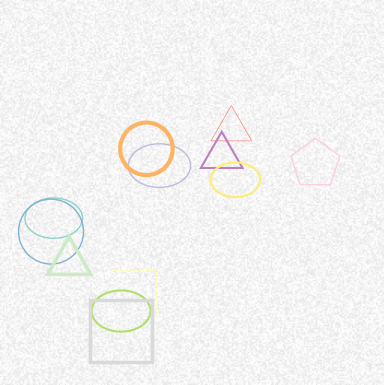[{"shape": "oval", "thickness": 1, "radius": 0.37, "center": [0.14, 0.433]}, {"shape": "square", "thickness": 0.5, "radius": 0.29, "center": [0.346, 0.241]}, {"shape": "oval", "thickness": 1, "radius": 0.4, "center": [0.414, 0.57]}, {"shape": "triangle", "thickness": 0.5, "radius": 0.31, "center": [0.601, 0.665]}, {"shape": "circle", "thickness": 1, "radius": 0.42, "center": [0.133, 0.398]}, {"shape": "circle", "thickness": 3, "radius": 0.34, "center": [0.38, 0.613]}, {"shape": "oval", "thickness": 1.5, "radius": 0.38, "center": [0.314, 0.192]}, {"shape": "pentagon", "thickness": 1, "radius": 0.33, "center": [0.819, 0.574]}, {"shape": "square", "thickness": 2.5, "radius": 0.4, "center": [0.315, 0.141]}, {"shape": "triangle", "thickness": 1.5, "radius": 0.31, "center": [0.576, 0.595]}, {"shape": "triangle", "thickness": 2.5, "radius": 0.33, "center": [0.18, 0.32]}, {"shape": "oval", "thickness": 1.5, "radius": 0.32, "center": [0.612, 0.533]}]